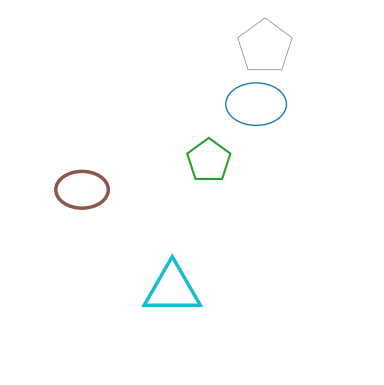[{"shape": "oval", "thickness": 1, "radius": 0.39, "center": [0.665, 0.729]}, {"shape": "pentagon", "thickness": 1.5, "radius": 0.29, "center": [0.542, 0.583]}, {"shape": "oval", "thickness": 2.5, "radius": 0.34, "center": [0.213, 0.507]}, {"shape": "pentagon", "thickness": 0.5, "radius": 0.37, "center": [0.688, 0.879]}, {"shape": "triangle", "thickness": 2.5, "radius": 0.42, "center": [0.447, 0.249]}]